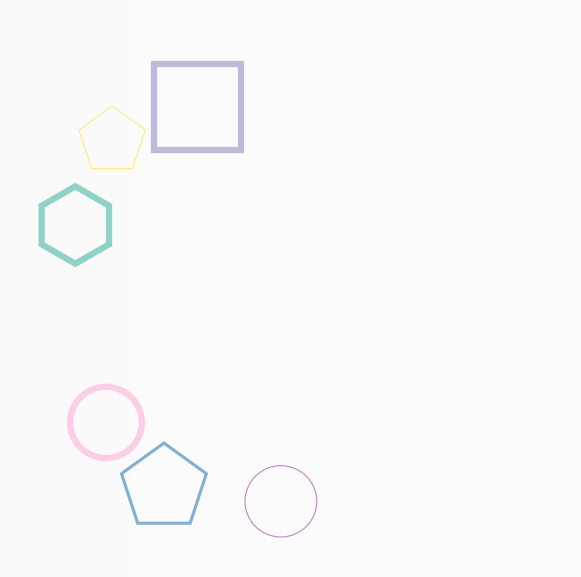[{"shape": "hexagon", "thickness": 3, "radius": 0.33, "center": [0.13, 0.609]}, {"shape": "square", "thickness": 3, "radius": 0.37, "center": [0.339, 0.813]}, {"shape": "pentagon", "thickness": 1.5, "radius": 0.38, "center": [0.282, 0.155]}, {"shape": "circle", "thickness": 3, "radius": 0.31, "center": [0.182, 0.268]}, {"shape": "circle", "thickness": 0.5, "radius": 0.31, "center": [0.483, 0.131]}, {"shape": "pentagon", "thickness": 0.5, "radius": 0.3, "center": [0.193, 0.756]}]